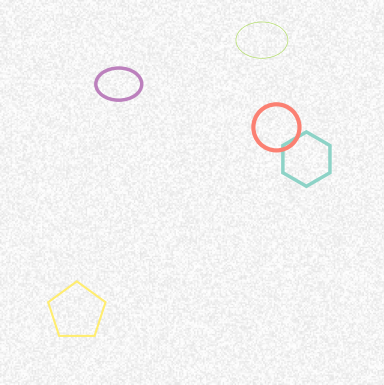[{"shape": "hexagon", "thickness": 2.5, "radius": 0.35, "center": [0.796, 0.587]}, {"shape": "circle", "thickness": 3, "radius": 0.3, "center": [0.718, 0.669]}, {"shape": "oval", "thickness": 0.5, "radius": 0.34, "center": [0.68, 0.896]}, {"shape": "oval", "thickness": 2.5, "radius": 0.3, "center": [0.309, 0.782]}, {"shape": "pentagon", "thickness": 1.5, "radius": 0.39, "center": [0.2, 0.191]}]